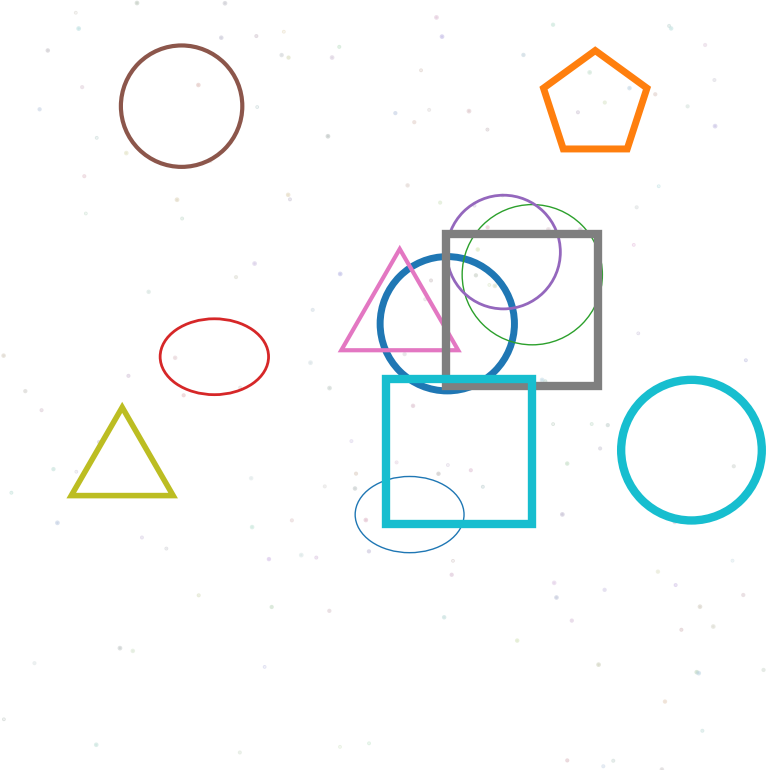[{"shape": "circle", "thickness": 2.5, "radius": 0.44, "center": [0.581, 0.58]}, {"shape": "oval", "thickness": 0.5, "radius": 0.35, "center": [0.532, 0.332]}, {"shape": "pentagon", "thickness": 2.5, "radius": 0.35, "center": [0.773, 0.864]}, {"shape": "circle", "thickness": 0.5, "radius": 0.46, "center": [0.691, 0.643]}, {"shape": "oval", "thickness": 1, "radius": 0.35, "center": [0.278, 0.537]}, {"shape": "circle", "thickness": 1, "radius": 0.37, "center": [0.654, 0.673]}, {"shape": "circle", "thickness": 1.5, "radius": 0.39, "center": [0.236, 0.862]}, {"shape": "triangle", "thickness": 1.5, "radius": 0.44, "center": [0.519, 0.589]}, {"shape": "square", "thickness": 3, "radius": 0.49, "center": [0.678, 0.597]}, {"shape": "triangle", "thickness": 2, "radius": 0.38, "center": [0.159, 0.395]}, {"shape": "square", "thickness": 3, "radius": 0.47, "center": [0.596, 0.414]}, {"shape": "circle", "thickness": 3, "radius": 0.46, "center": [0.898, 0.415]}]